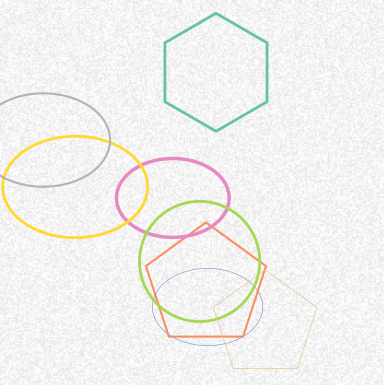[{"shape": "hexagon", "thickness": 2, "radius": 0.77, "center": [0.561, 0.812]}, {"shape": "pentagon", "thickness": 1.5, "radius": 0.82, "center": [0.535, 0.258]}, {"shape": "oval", "thickness": 0.5, "radius": 0.72, "center": [0.539, 0.203]}, {"shape": "oval", "thickness": 2.5, "radius": 0.73, "center": [0.449, 0.486]}, {"shape": "circle", "thickness": 2, "radius": 0.78, "center": [0.518, 0.321]}, {"shape": "oval", "thickness": 2, "radius": 0.94, "center": [0.195, 0.514]}, {"shape": "pentagon", "thickness": 0.5, "radius": 0.71, "center": [0.689, 0.158]}, {"shape": "oval", "thickness": 1.5, "radius": 0.87, "center": [0.113, 0.636]}]